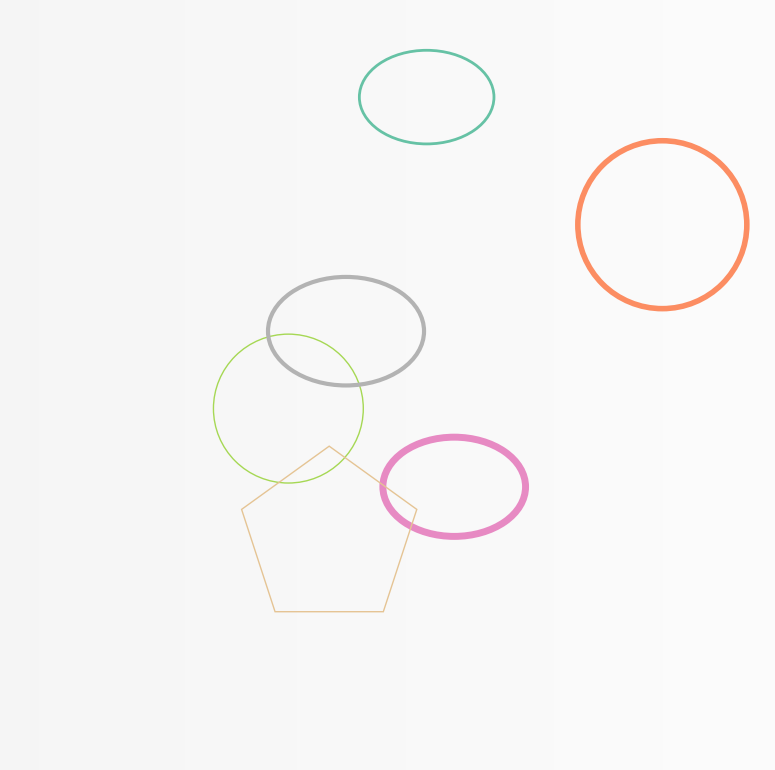[{"shape": "oval", "thickness": 1, "radius": 0.43, "center": [0.551, 0.874]}, {"shape": "circle", "thickness": 2, "radius": 0.55, "center": [0.855, 0.708]}, {"shape": "oval", "thickness": 2.5, "radius": 0.46, "center": [0.586, 0.368]}, {"shape": "circle", "thickness": 0.5, "radius": 0.48, "center": [0.372, 0.469]}, {"shape": "pentagon", "thickness": 0.5, "radius": 0.59, "center": [0.425, 0.302]}, {"shape": "oval", "thickness": 1.5, "radius": 0.5, "center": [0.446, 0.57]}]